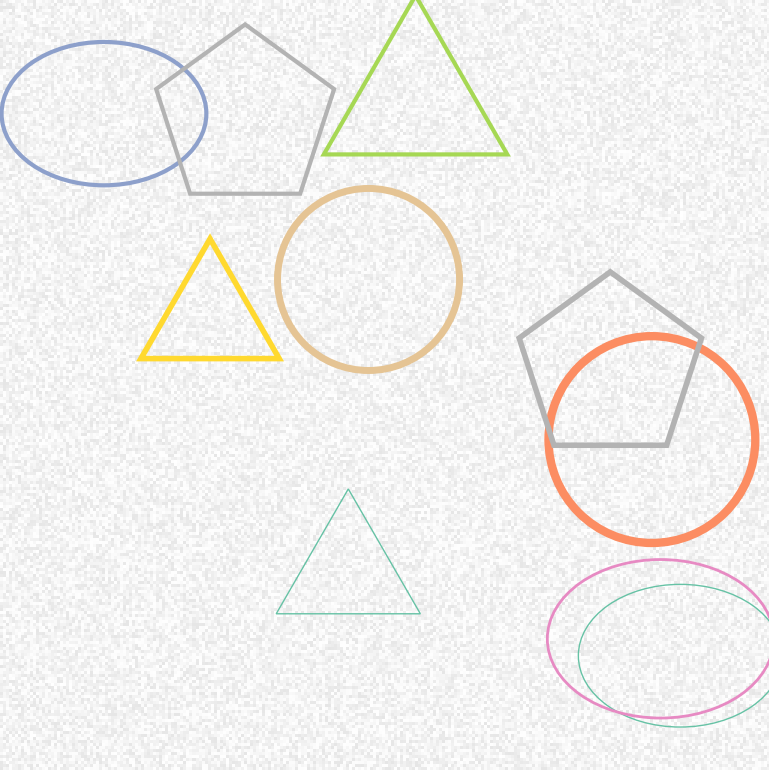[{"shape": "triangle", "thickness": 0.5, "radius": 0.54, "center": [0.452, 0.257]}, {"shape": "oval", "thickness": 0.5, "radius": 0.66, "center": [0.883, 0.148]}, {"shape": "circle", "thickness": 3, "radius": 0.67, "center": [0.847, 0.429]}, {"shape": "oval", "thickness": 1.5, "radius": 0.66, "center": [0.135, 0.852]}, {"shape": "oval", "thickness": 1, "radius": 0.74, "center": [0.858, 0.17]}, {"shape": "triangle", "thickness": 1.5, "radius": 0.69, "center": [0.54, 0.868]}, {"shape": "triangle", "thickness": 2, "radius": 0.52, "center": [0.273, 0.586]}, {"shape": "circle", "thickness": 2.5, "radius": 0.59, "center": [0.479, 0.637]}, {"shape": "pentagon", "thickness": 2, "radius": 0.62, "center": [0.793, 0.522]}, {"shape": "pentagon", "thickness": 1.5, "radius": 0.61, "center": [0.318, 0.847]}]